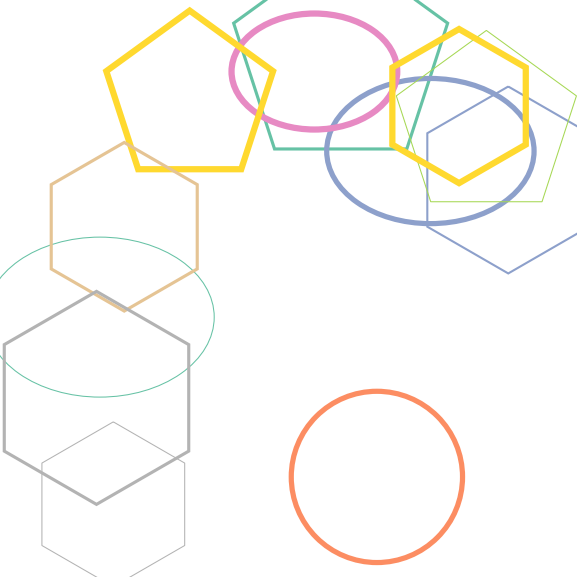[{"shape": "pentagon", "thickness": 1.5, "radius": 0.97, "center": [0.59, 0.899]}, {"shape": "oval", "thickness": 0.5, "radius": 0.99, "center": [0.173, 0.45]}, {"shape": "circle", "thickness": 2.5, "radius": 0.74, "center": [0.653, 0.173]}, {"shape": "hexagon", "thickness": 1, "radius": 0.81, "center": [0.88, 0.687]}, {"shape": "oval", "thickness": 2.5, "radius": 0.9, "center": [0.745, 0.738]}, {"shape": "oval", "thickness": 3, "radius": 0.72, "center": [0.544, 0.875]}, {"shape": "pentagon", "thickness": 0.5, "radius": 0.82, "center": [0.842, 0.782]}, {"shape": "hexagon", "thickness": 3, "radius": 0.67, "center": [0.795, 0.815]}, {"shape": "pentagon", "thickness": 3, "radius": 0.76, "center": [0.328, 0.829]}, {"shape": "hexagon", "thickness": 1.5, "radius": 0.73, "center": [0.215, 0.606]}, {"shape": "hexagon", "thickness": 1.5, "radius": 0.92, "center": [0.167, 0.31]}, {"shape": "hexagon", "thickness": 0.5, "radius": 0.71, "center": [0.196, 0.126]}]